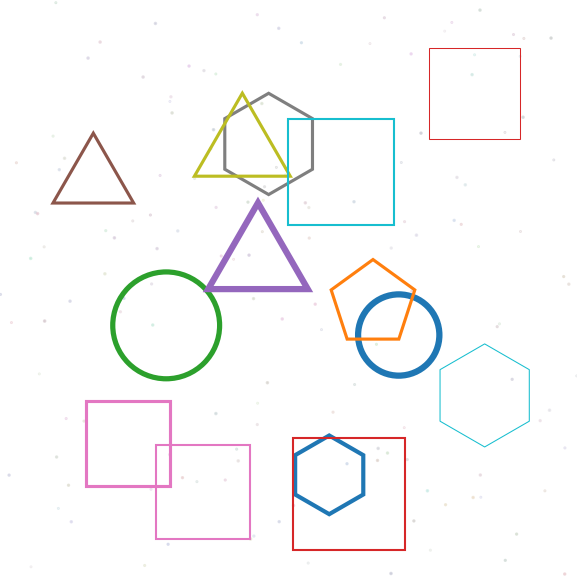[{"shape": "hexagon", "thickness": 2, "radius": 0.34, "center": [0.57, 0.177]}, {"shape": "circle", "thickness": 3, "radius": 0.35, "center": [0.69, 0.419]}, {"shape": "pentagon", "thickness": 1.5, "radius": 0.38, "center": [0.646, 0.474]}, {"shape": "circle", "thickness": 2.5, "radius": 0.46, "center": [0.288, 0.436]}, {"shape": "square", "thickness": 1, "radius": 0.48, "center": [0.604, 0.144]}, {"shape": "square", "thickness": 0.5, "radius": 0.39, "center": [0.822, 0.837]}, {"shape": "triangle", "thickness": 3, "radius": 0.5, "center": [0.447, 0.548]}, {"shape": "triangle", "thickness": 1.5, "radius": 0.4, "center": [0.162, 0.688]}, {"shape": "square", "thickness": 1.5, "radius": 0.37, "center": [0.222, 0.231]}, {"shape": "square", "thickness": 1, "radius": 0.41, "center": [0.351, 0.147]}, {"shape": "hexagon", "thickness": 1.5, "radius": 0.44, "center": [0.465, 0.75]}, {"shape": "triangle", "thickness": 1.5, "radius": 0.48, "center": [0.42, 0.742]}, {"shape": "square", "thickness": 1, "radius": 0.46, "center": [0.591, 0.701]}, {"shape": "hexagon", "thickness": 0.5, "radius": 0.45, "center": [0.839, 0.314]}]